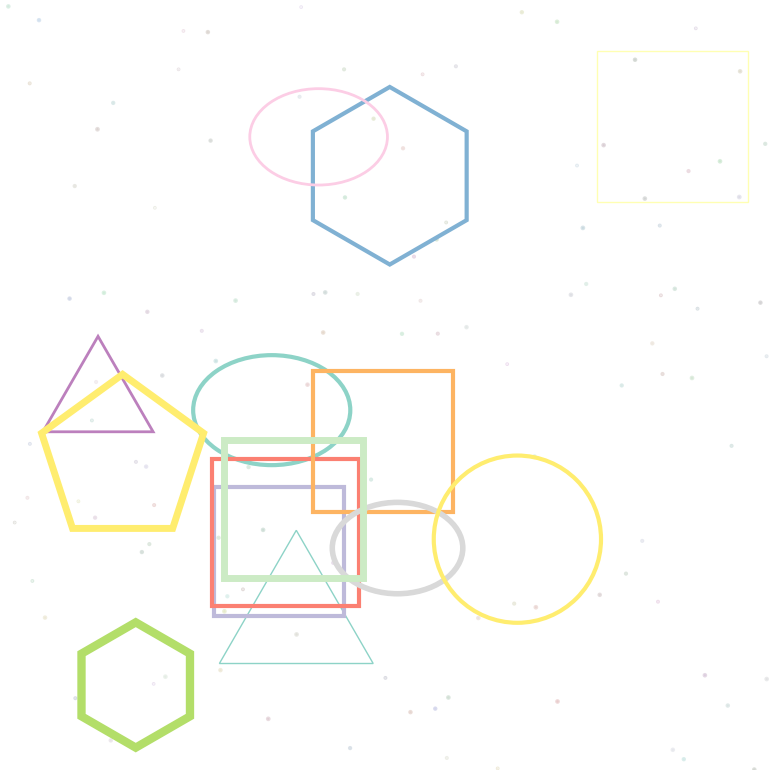[{"shape": "oval", "thickness": 1.5, "radius": 0.51, "center": [0.353, 0.467]}, {"shape": "triangle", "thickness": 0.5, "radius": 0.58, "center": [0.385, 0.196]}, {"shape": "square", "thickness": 0.5, "radius": 0.49, "center": [0.874, 0.836]}, {"shape": "square", "thickness": 1.5, "radius": 0.42, "center": [0.362, 0.284]}, {"shape": "square", "thickness": 1.5, "radius": 0.48, "center": [0.371, 0.308]}, {"shape": "hexagon", "thickness": 1.5, "radius": 0.58, "center": [0.506, 0.772]}, {"shape": "square", "thickness": 1.5, "radius": 0.46, "center": [0.497, 0.426]}, {"shape": "hexagon", "thickness": 3, "radius": 0.41, "center": [0.176, 0.11]}, {"shape": "oval", "thickness": 1, "radius": 0.45, "center": [0.414, 0.822]}, {"shape": "oval", "thickness": 2, "radius": 0.42, "center": [0.516, 0.288]}, {"shape": "triangle", "thickness": 1, "radius": 0.41, "center": [0.127, 0.481]}, {"shape": "square", "thickness": 2.5, "radius": 0.45, "center": [0.381, 0.339]}, {"shape": "circle", "thickness": 1.5, "radius": 0.54, "center": [0.672, 0.3]}, {"shape": "pentagon", "thickness": 2.5, "radius": 0.55, "center": [0.159, 0.403]}]